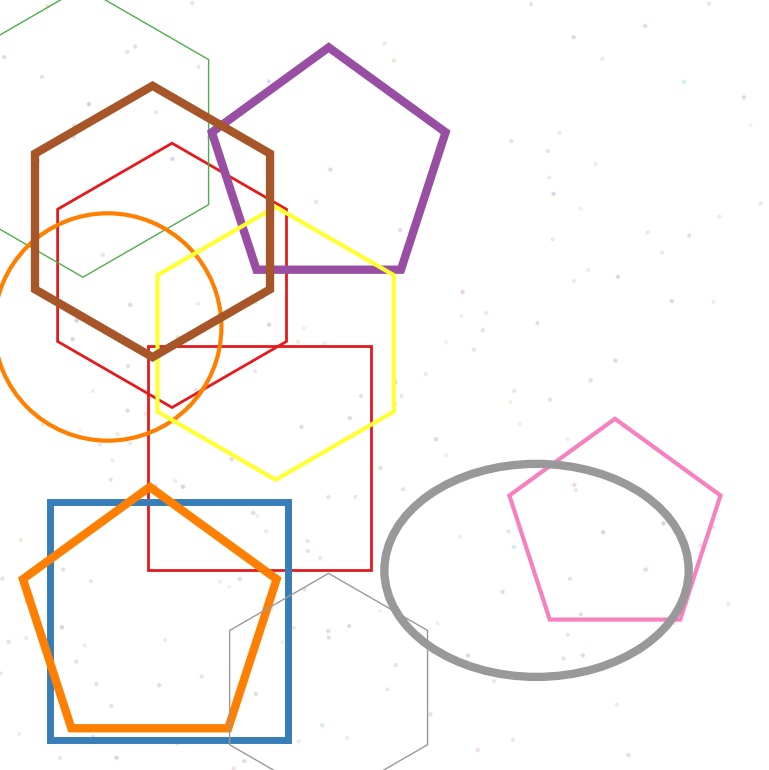[{"shape": "square", "thickness": 1, "radius": 0.73, "center": [0.337, 0.405]}, {"shape": "hexagon", "thickness": 1, "radius": 0.86, "center": [0.223, 0.642]}, {"shape": "square", "thickness": 2.5, "radius": 0.77, "center": [0.22, 0.193]}, {"shape": "hexagon", "thickness": 0.5, "radius": 0.94, "center": [0.108, 0.828]}, {"shape": "pentagon", "thickness": 3, "radius": 0.8, "center": [0.427, 0.779]}, {"shape": "pentagon", "thickness": 3, "radius": 0.87, "center": [0.195, 0.194]}, {"shape": "circle", "thickness": 1.5, "radius": 0.74, "center": [0.14, 0.575]}, {"shape": "hexagon", "thickness": 1.5, "radius": 0.89, "center": [0.358, 0.554]}, {"shape": "hexagon", "thickness": 3, "radius": 0.88, "center": [0.198, 0.712]}, {"shape": "pentagon", "thickness": 1.5, "radius": 0.72, "center": [0.799, 0.312]}, {"shape": "hexagon", "thickness": 0.5, "radius": 0.74, "center": [0.427, 0.107]}, {"shape": "oval", "thickness": 3, "radius": 0.99, "center": [0.697, 0.259]}]